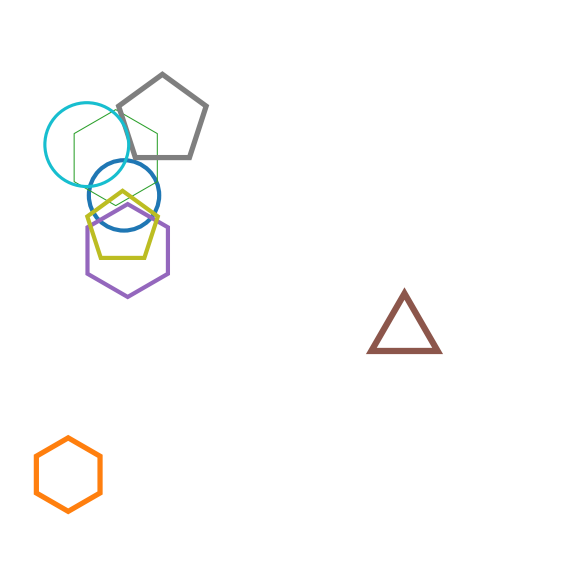[{"shape": "circle", "thickness": 2, "radius": 0.3, "center": [0.215, 0.661]}, {"shape": "hexagon", "thickness": 2.5, "radius": 0.32, "center": [0.118, 0.177]}, {"shape": "hexagon", "thickness": 0.5, "radius": 0.42, "center": [0.2, 0.726]}, {"shape": "hexagon", "thickness": 2, "radius": 0.4, "center": [0.221, 0.565]}, {"shape": "triangle", "thickness": 3, "radius": 0.33, "center": [0.7, 0.425]}, {"shape": "pentagon", "thickness": 2.5, "radius": 0.4, "center": [0.281, 0.791]}, {"shape": "pentagon", "thickness": 2, "radius": 0.32, "center": [0.212, 0.604]}, {"shape": "circle", "thickness": 1.5, "radius": 0.36, "center": [0.15, 0.749]}]